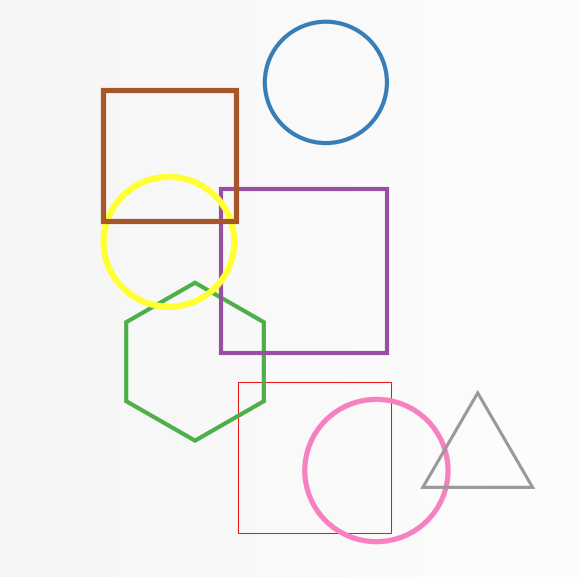[{"shape": "square", "thickness": 0.5, "radius": 0.66, "center": [0.542, 0.207]}, {"shape": "circle", "thickness": 2, "radius": 0.53, "center": [0.561, 0.856]}, {"shape": "hexagon", "thickness": 2, "radius": 0.68, "center": [0.336, 0.373]}, {"shape": "square", "thickness": 2, "radius": 0.71, "center": [0.523, 0.53]}, {"shape": "circle", "thickness": 3, "radius": 0.56, "center": [0.291, 0.58]}, {"shape": "square", "thickness": 2.5, "radius": 0.57, "center": [0.292, 0.73]}, {"shape": "circle", "thickness": 2.5, "radius": 0.62, "center": [0.648, 0.184]}, {"shape": "triangle", "thickness": 1.5, "radius": 0.55, "center": [0.822, 0.21]}]